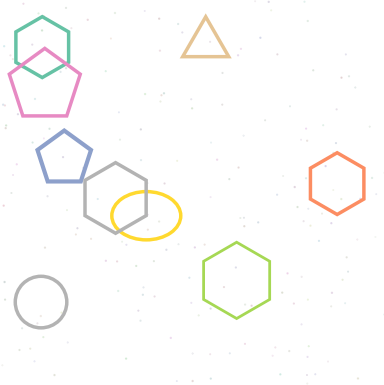[{"shape": "hexagon", "thickness": 2.5, "radius": 0.4, "center": [0.11, 0.878]}, {"shape": "hexagon", "thickness": 2.5, "radius": 0.4, "center": [0.876, 0.523]}, {"shape": "pentagon", "thickness": 3, "radius": 0.37, "center": [0.167, 0.588]}, {"shape": "pentagon", "thickness": 2.5, "radius": 0.48, "center": [0.116, 0.777]}, {"shape": "hexagon", "thickness": 2, "radius": 0.5, "center": [0.615, 0.272]}, {"shape": "oval", "thickness": 2.5, "radius": 0.45, "center": [0.38, 0.44]}, {"shape": "triangle", "thickness": 2.5, "radius": 0.35, "center": [0.534, 0.887]}, {"shape": "circle", "thickness": 2.5, "radius": 0.33, "center": [0.107, 0.215]}, {"shape": "hexagon", "thickness": 2.5, "radius": 0.46, "center": [0.3, 0.486]}]